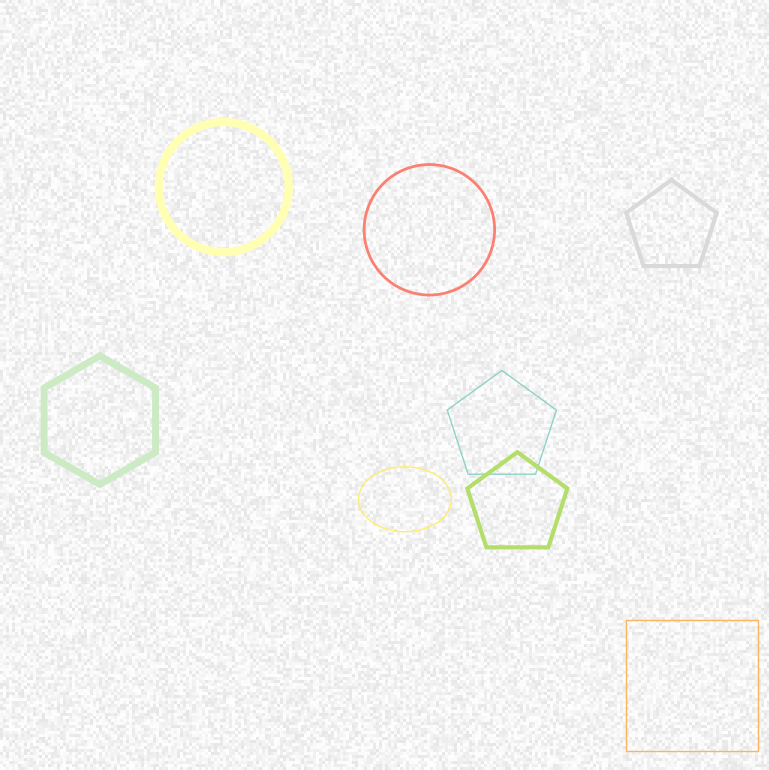[{"shape": "pentagon", "thickness": 0.5, "radius": 0.37, "center": [0.652, 0.444]}, {"shape": "circle", "thickness": 3, "radius": 0.42, "center": [0.291, 0.757]}, {"shape": "circle", "thickness": 1, "radius": 0.42, "center": [0.558, 0.702]}, {"shape": "square", "thickness": 0.5, "radius": 0.43, "center": [0.899, 0.11]}, {"shape": "pentagon", "thickness": 1.5, "radius": 0.34, "center": [0.672, 0.344]}, {"shape": "pentagon", "thickness": 1.5, "radius": 0.31, "center": [0.872, 0.705]}, {"shape": "hexagon", "thickness": 2.5, "radius": 0.42, "center": [0.13, 0.454]}, {"shape": "oval", "thickness": 0.5, "radius": 0.3, "center": [0.526, 0.352]}]